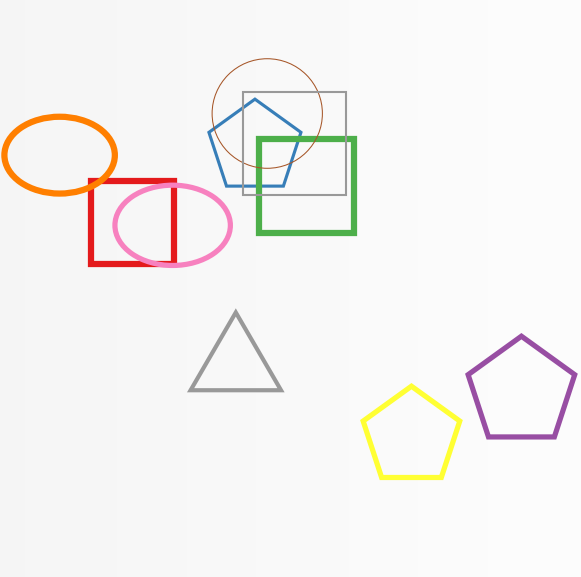[{"shape": "square", "thickness": 3, "radius": 0.36, "center": [0.228, 0.614]}, {"shape": "pentagon", "thickness": 1.5, "radius": 0.42, "center": [0.439, 0.744]}, {"shape": "square", "thickness": 3, "radius": 0.41, "center": [0.527, 0.677]}, {"shape": "pentagon", "thickness": 2.5, "radius": 0.48, "center": [0.897, 0.321]}, {"shape": "oval", "thickness": 3, "radius": 0.48, "center": [0.103, 0.73]}, {"shape": "pentagon", "thickness": 2.5, "radius": 0.44, "center": [0.708, 0.243]}, {"shape": "circle", "thickness": 0.5, "radius": 0.47, "center": [0.46, 0.803]}, {"shape": "oval", "thickness": 2.5, "radius": 0.5, "center": [0.297, 0.609]}, {"shape": "triangle", "thickness": 2, "radius": 0.45, "center": [0.406, 0.368]}, {"shape": "square", "thickness": 1, "radius": 0.45, "center": [0.507, 0.75]}]